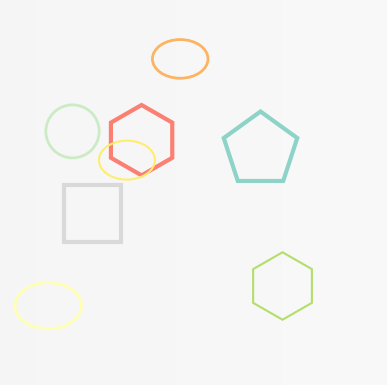[{"shape": "pentagon", "thickness": 3, "radius": 0.5, "center": [0.672, 0.611]}, {"shape": "oval", "thickness": 2, "radius": 0.43, "center": [0.124, 0.206]}, {"shape": "hexagon", "thickness": 3, "radius": 0.46, "center": [0.365, 0.636]}, {"shape": "oval", "thickness": 2, "radius": 0.36, "center": [0.465, 0.847]}, {"shape": "hexagon", "thickness": 1.5, "radius": 0.44, "center": [0.729, 0.257]}, {"shape": "square", "thickness": 3, "radius": 0.37, "center": [0.238, 0.445]}, {"shape": "circle", "thickness": 2, "radius": 0.34, "center": [0.187, 0.659]}, {"shape": "oval", "thickness": 1.5, "radius": 0.36, "center": [0.328, 0.584]}]